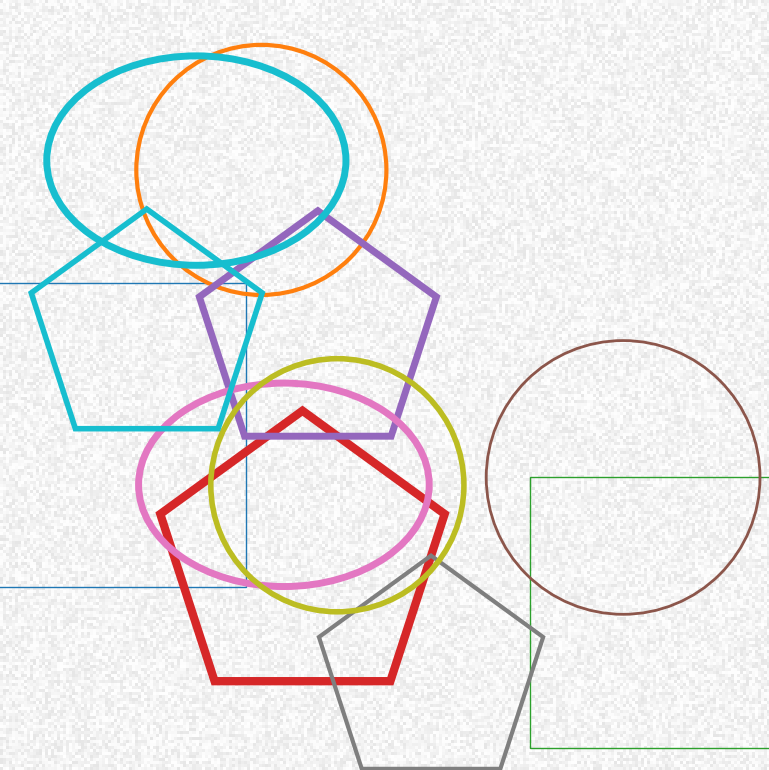[{"shape": "square", "thickness": 0.5, "radius": 0.99, "center": [0.122, 0.435]}, {"shape": "circle", "thickness": 1.5, "radius": 0.81, "center": [0.339, 0.779]}, {"shape": "square", "thickness": 0.5, "radius": 0.88, "center": [0.864, 0.205]}, {"shape": "pentagon", "thickness": 3, "radius": 0.97, "center": [0.393, 0.272]}, {"shape": "pentagon", "thickness": 2.5, "radius": 0.81, "center": [0.413, 0.564]}, {"shape": "circle", "thickness": 1, "radius": 0.89, "center": [0.809, 0.38]}, {"shape": "oval", "thickness": 2.5, "radius": 0.94, "center": [0.369, 0.37]}, {"shape": "pentagon", "thickness": 1.5, "radius": 0.77, "center": [0.56, 0.125]}, {"shape": "circle", "thickness": 2, "radius": 0.82, "center": [0.438, 0.37]}, {"shape": "pentagon", "thickness": 2, "radius": 0.79, "center": [0.191, 0.571]}, {"shape": "oval", "thickness": 2.5, "radius": 0.97, "center": [0.255, 0.791]}]